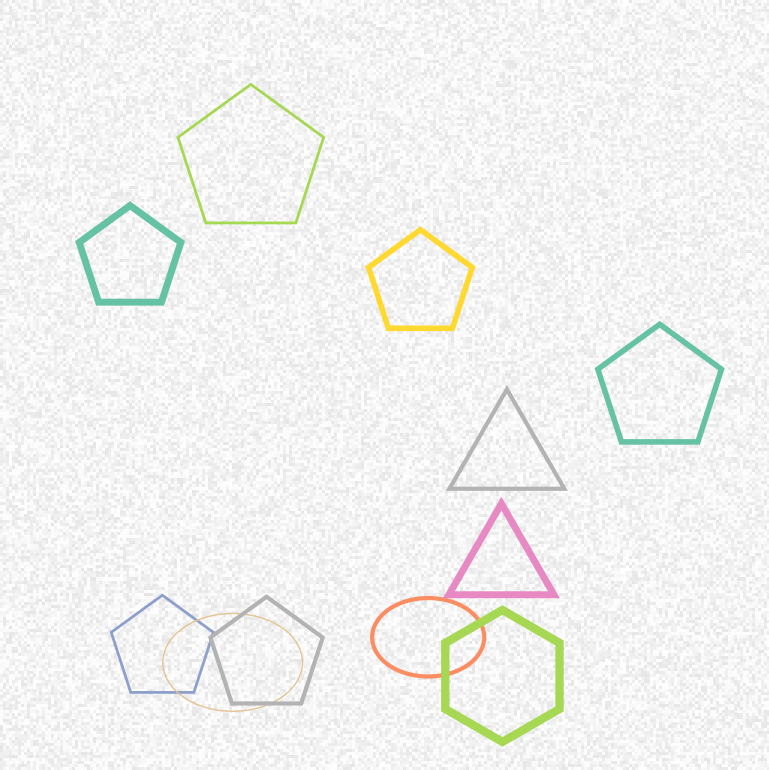[{"shape": "pentagon", "thickness": 2.5, "radius": 0.35, "center": [0.169, 0.664]}, {"shape": "pentagon", "thickness": 2, "radius": 0.42, "center": [0.857, 0.494]}, {"shape": "oval", "thickness": 1.5, "radius": 0.36, "center": [0.556, 0.172]}, {"shape": "pentagon", "thickness": 1, "radius": 0.35, "center": [0.211, 0.157]}, {"shape": "triangle", "thickness": 2.5, "radius": 0.39, "center": [0.651, 0.267]}, {"shape": "hexagon", "thickness": 3, "radius": 0.43, "center": [0.652, 0.122]}, {"shape": "pentagon", "thickness": 1, "radius": 0.5, "center": [0.326, 0.791]}, {"shape": "pentagon", "thickness": 2, "radius": 0.35, "center": [0.546, 0.631]}, {"shape": "oval", "thickness": 0.5, "radius": 0.45, "center": [0.302, 0.14]}, {"shape": "triangle", "thickness": 1.5, "radius": 0.43, "center": [0.658, 0.408]}, {"shape": "pentagon", "thickness": 1.5, "radius": 0.38, "center": [0.346, 0.148]}]